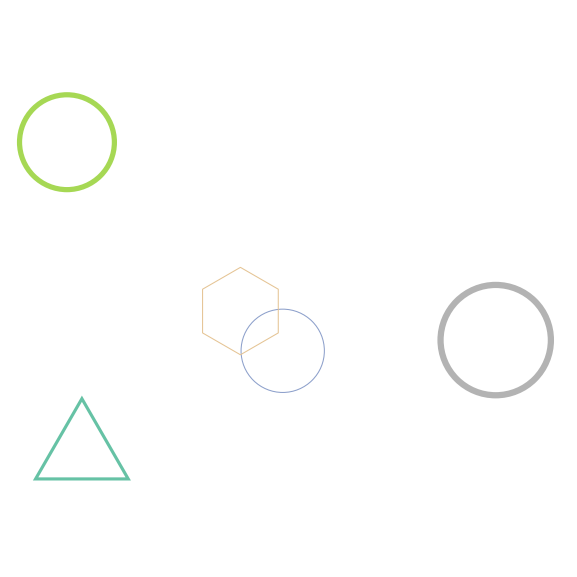[{"shape": "triangle", "thickness": 1.5, "radius": 0.46, "center": [0.142, 0.216]}, {"shape": "circle", "thickness": 0.5, "radius": 0.36, "center": [0.49, 0.392]}, {"shape": "circle", "thickness": 2.5, "radius": 0.41, "center": [0.116, 0.753]}, {"shape": "hexagon", "thickness": 0.5, "radius": 0.38, "center": [0.416, 0.46]}, {"shape": "circle", "thickness": 3, "radius": 0.48, "center": [0.858, 0.41]}]